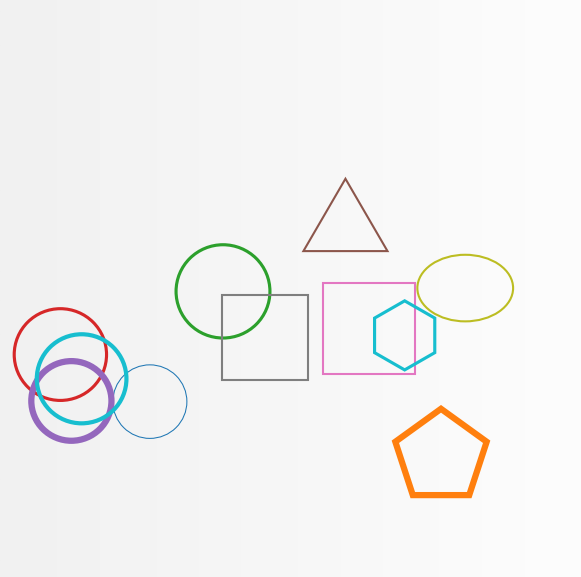[{"shape": "circle", "thickness": 0.5, "radius": 0.32, "center": [0.258, 0.304]}, {"shape": "pentagon", "thickness": 3, "radius": 0.41, "center": [0.759, 0.209]}, {"shape": "circle", "thickness": 1.5, "radius": 0.4, "center": [0.384, 0.495]}, {"shape": "circle", "thickness": 1.5, "radius": 0.4, "center": [0.104, 0.385]}, {"shape": "circle", "thickness": 3, "radius": 0.34, "center": [0.123, 0.305]}, {"shape": "triangle", "thickness": 1, "radius": 0.42, "center": [0.594, 0.606]}, {"shape": "square", "thickness": 1, "radius": 0.4, "center": [0.635, 0.43]}, {"shape": "square", "thickness": 1, "radius": 0.37, "center": [0.456, 0.414]}, {"shape": "oval", "thickness": 1, "radius": 0.41, "center": [0.8, 0.5]}, {"shape": "circle", "thickness": 2, "radius": 0.39, "center": [0.14, 0.343]}, {"shape": "hexagon", "thickness": 1.5, "radius": 0.3, "center": [0.696, 0.418]}]